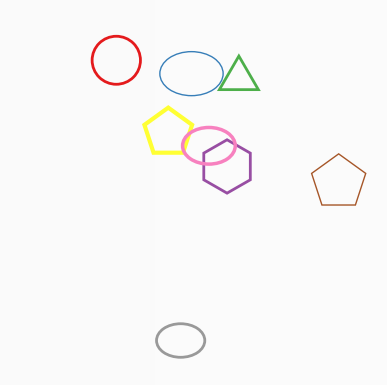[{"shape": "circle", "thickness": 2, "radius": 0.31, "center": [0.3, 0.843]}, {"shape": "oval", "thickness": 1, "radius": 0.41, "center": [0.494, 0.809]}, {"shape": "triangle", "thickness": 2, "radius": 0.29, "center": [0.616, 0.796]}, {"shape": "hexagon", "thickness": 2, "radius": 0.35, "center": [0.586, 0.568]}, {"shape": "pentagon", "thickness": 3, "radius": 0.32, "center": [0.434, 0.656]}, {"shape": "pentagon", "thickness": 1, "radius": 0.37, "center": [0.874, 0.527]}, {"shape": "oval", "thickness": 2.5, "radius": 0.34, "center": [0.539, 0.621]}, {"shape": "oval", "thickness": 2, "radius": 0.31, "center": [0.466, 0.116]}]